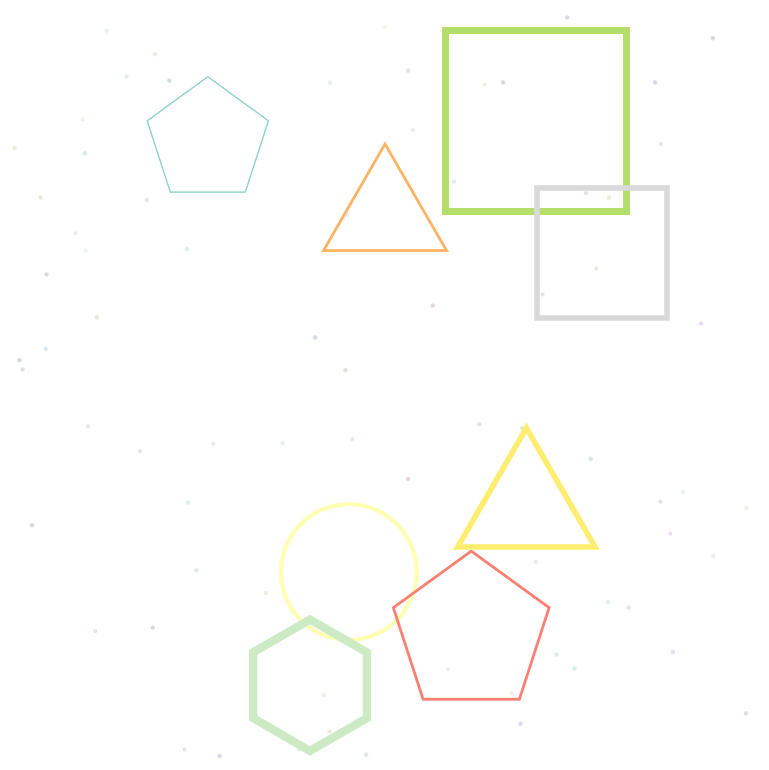[{"shape": "pentagon", "thickness": 0.5, "radius": 0.41, "center": [0.27, 0.818]}, {"shape": "circle", "thickness": 1.5, "radius": 0.44, "center": [0.453, 0.257]}, {"shape": "pentagon", "thickness": 1, "radius": 0.53, "center": [0.612, 0.178]}, {"shape": "triangle", "thickness": 1, "radius": 0.46, "center": [0.5, 0.721]}, {"shape": "square", "thickness": 2.5, "radius": 0.59, "center": [0.696, 0.843]}, {"shape": "square", "thickness": 2, "radius": 0.42, "center": [0.782, 0.671]}, {"shape": "hexagon", "thickness": 3, "radius": 0.43, "center": [0.403, 0.11]}, {"shape": "triangle", "thickness": 2, "radius": 0.52, "center": [0.684, 0.341]}]